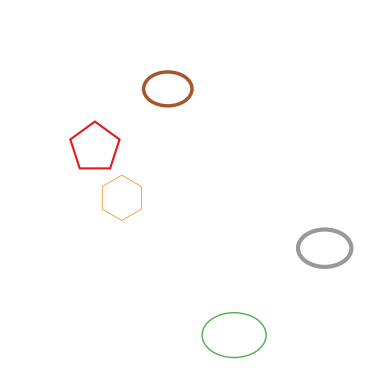[{"shape": "pentagon", "thickness": 1.5, "radius": 0.34, "center": [0.247, 0.617]}, {"shape": "oval", "thickness": 1, "radius": 0.42, "center": [0.608, 0.13]}, {"shape": "hexagon", "thickness": 0.5, "radius": 0.29, "center": [0.316, 0.486]}, {"shape": "oval", "thickness": 2.5, "radius": 0.31, "center": [0.436, 0.769]}, {"shape": "oval", "thickness": 3, "radius": 0.35, "center": [0.843, 0.355]}]